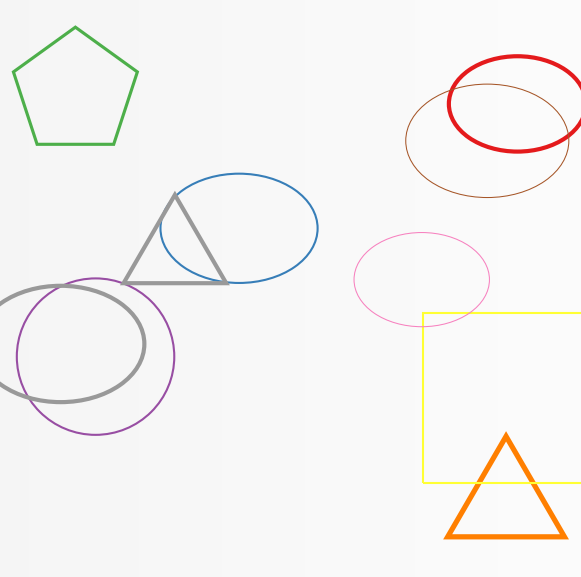[{"shape": "oval", "thickness": 2, "radius": 0.59, "center": [0.89, 0.819]}, {"shape": "oval", "thickness": 1, "radius": 0.68, "center": [0.411, 0.604]}, {"shape": "pentagon", "thickness": 1.5, "radius": 0.56, "center": [0.13, 0.84]}, {"shape": "circle", "thickness": 1, "radius": 0.68, "center": [0.164, 0.382]}, {"shape": "triangle", "thickness": 2.5, "radius": 0.58, "center": [0.871, 0.128]}, {"shape": "square", "thickness": 1, "radius": 0.74, "center": [0.875, 0.309]}, {"shape": "oval", "thickness": 0.5, "radius": 0.7, "center": [0.838, 0.755]}, {"shape": "oval", "thickness": 0.5, "radius": 0.58, "center": [0.726, 0.515]}, {"shape": "oval", "thickness": 2, "radius": 0.72, "center": [0.104, 0.404]}, {"shape": "triangle", "thickness": 2, "radius": 0.51, "center": [0.301, 0.56]}]